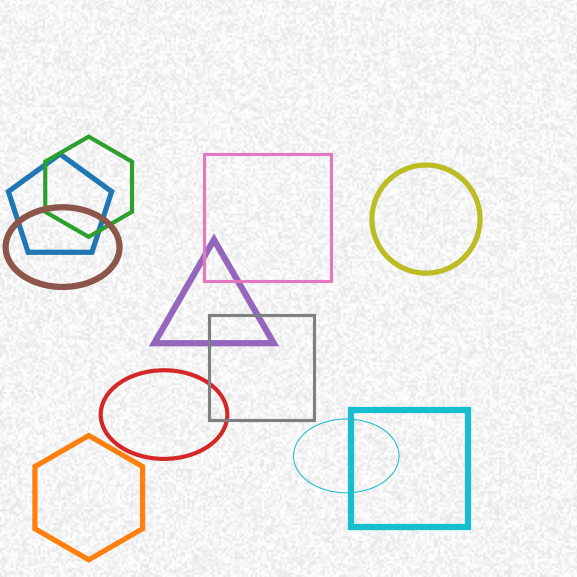[{"shape": "pentagon", "thickness": 2.5, "radius": 0.47, "center": [0.104, 0.638]}, {"shape": "hexagon", "thickness": 2.5, "radius": 0.54, "center": [0.154, 0.137]}, {"shape": "hexagon", "thickness": 2, "radius": 0.43, "center": [0.153, 0.676]}, {"shape": "oval", "thickness": 2, "radius": 0.55, "center": [0.284, 0.281]}, {"shape": "triangle", "thickness": 3, "radius": 0.6, "center": [0.371, 0.465]}, {"shape": "oval", "thickness": 3, "radius": 0.49, "center": [0.108, 0.571]}, {"shape": "square", "thickness": 1.5, "radius": 0.55, "center": [0.463, 0.623]}, {"shape": "square", "thickness": 1.5, "radius": 0.46, "center": [0.453, 0.363]}, {"shape": "circle", "thickness": 2.5, "radius": 0.47, "center": [0.738, 0.62]}, {"shape": "oval", "thickness": 0.5, "radius": 0.46, "center": [0.6, 0.21]}, {"shape": "square", "thickness": 3, "radius": 0.51, "center": [0.709, 0.188]}]